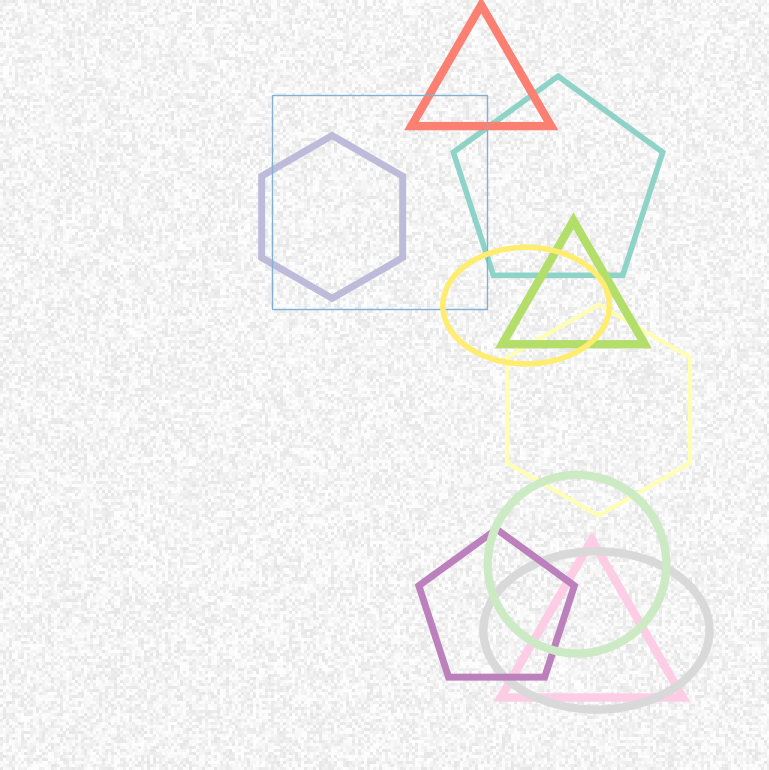[{"shape": "pentagon", "thickness": 2, "radius": 0.71, "center": [0.725, 0.758]}, {"shape": "hexagon", "thickness": 1.5, "radius": 0.69, "center": [0.777, 0.467]}, {"shape": "hexagon", "thickness": 2.5, "radius": 0.53, "center": [0.431, 0.718]}, {"shape": "triangle", "thickness": 3, "radius": 0.52, "center": [0.625, 0.889]}, {"shape": "square", "thickness": 0.5, "radius": 0.7, "center": [0.493, 0.738]}, {"shape": "triangle", "thickness": 3, "radius": 0.53, "center": [0.745, 0.606]}, {"shape": "triangle", "thickness": 3, "radius": 0.68, "center": [0.769, 0.162]}, {"shape": "oval", "thickness": 3, "radius": 0.73, "center": [0.775, 0.181]}, {"shape": "pentagon", "thickness": 2.5, "radius": 0.53, "center": [0.645, 0.206]}, {"shape": "circle", "thickness": 3, "radius": 0.58, "center": [0.749, 0.267]}, {"shape": "oval", "thickness": 2, "radius": 0.54, "center": [0.683, 0.603]}]